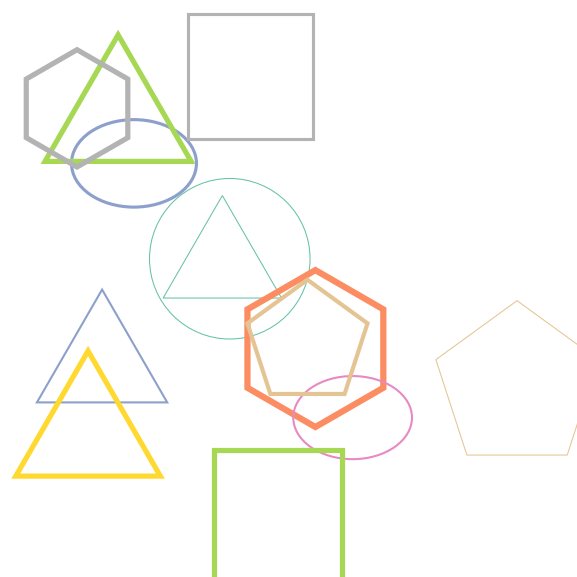[{"shape": "circle", "thickness": 0.5, "radius": 0.69, "center": [0.398, 0.551]}, {"shape": "triangle", "thickness": 0.5, "radius": 0.59, "center": [0.385, 0.542]}, {"shape": "hexagon", "thickness": 3, "radius": 0.68, "center": [0.546, 0.396]}, {"shape": "oval", "thickness": 1.5, "radius": 0.54, "center": [0.232, 0.716]}, {"shape": "triangle", "thickness": 1, "radius": 0.65, "center": [0.177, 0.367]}, {"shape": "oval", "thickness": 1, "radius": 0.51, "center": [0.611, 0.276]}, {"shape": "triangle", "thickness": 2.5, "radius": 0.73, "center": [0.204, 0.793]}, {"shape": "square", "thickness": 2.5, "radius": 0.56, "center": [0.482, 0.108]}, {"shape": "triangle", "thickness": 2.5, "radius": 0.72, "center": [0.152, 0.247]}, {"shape": "pentagon", "thickness": 2, "radius": 0.55, "center": [0.532, 0.405]}, {"shape": "pentagon", "thickness": 0.5, "radius": 0.74, "center": [0.895, 0.331]}, {"shape": "hexagon", "thickness": 2.5, "radius": 0.51, "center": [0.133, 0.812]}, {"shape": "square", "thickness": 1.5, "radius": 0.54, "center": [0.434, 0.867]}]